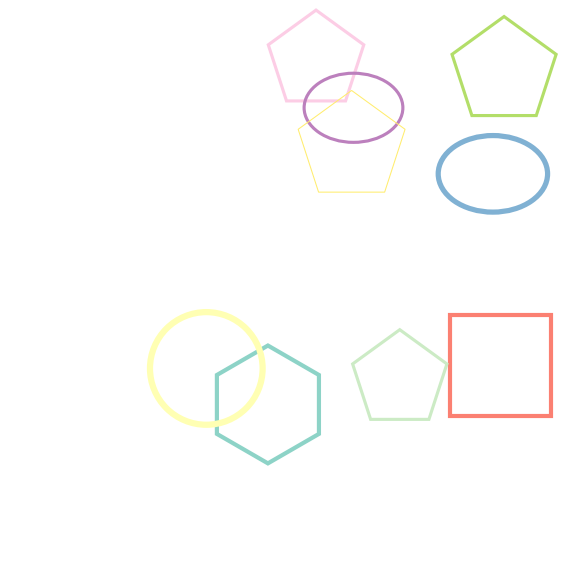[{"shape": "hexagon", "thickness": 2, "radius": 0.51, "center": [0.464, 0.299]}, {"shape": "circle", "thickness": 3, "radius": 0.49, "center": [0.357, 0.361]}, {"shape": "square", "thickness": 2, "radius": 0.44, "center": [0.867, 0.366]}, {"shape": "oval", "thickness": 2.5, "radius": 0.47, "center": [0.853, 0.698]}, {"shape": "pentagon", "thickness": 1.5, "radius": 0.47, "center": [0.873, 0.876]}, {"shape": "pentagon", "thickness": 1.5, "radius": 0.43, "center": [0.547, 0.895]}, {"shape": "oval", "thickness": 1.5, "radius": 0.43, "center": [0.612, 0.812]}, {"shape": "pentagon", "thickness": 1.5, "radius": 0.43, "center": [0.692, 0.342]}, {"shape": "pentagon", "thickness": 0.5, "radius": 0.49, "center": [0.609, 0.745]}]